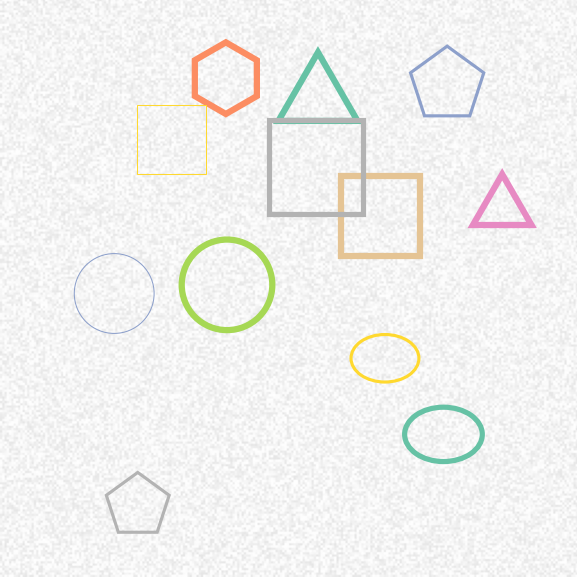[{"shape": "oval", "thickness": 2.5, "radius": 0.34, "center": [0.768, 0.247]}, {"shape": "triangle", "thickness": 3, "radius": 0.4, "center": [0.551, 0.829]}, {"shape": "hexagon", "thickness": 3, "radius": 0.31, "center": [0.391, 0.864]}, {"shape": "circle", "thickness": 0.5, "radius": 0.35, "center": [0.198, 0.491]}, {"shape": "pentagon", "thickness": 1.5, "radius": 0.33, "center": [0.774, 0.852]}, {"shape": "triangle", "thickness": 3, "radius": 0.29, "center": [0.87, 0.639]}, {"shape": "circle", "thickness": 3, "radius": 0.39, "center": [0.393, 0.506]}, {"shape": "oval", "thickness": 1.5, "radius": 0.29, "center": [0.667, 0.379]}, {"shape": "square", "thickness": 0.5, "radius": 0.3, "center": [0.297, 0.758]}, {"shape": "square", "thickness": 3, "radius": 0.34, "center": [0.659, 0.625]}, {"shape": "pentagon", "thickness": 1.5, "radius": 0.29, "center": [0.239, 0.124]}, {"shape": "square", "thickness": 2.5, "radius": 0.41, "center": [0.547, 0.71]}]